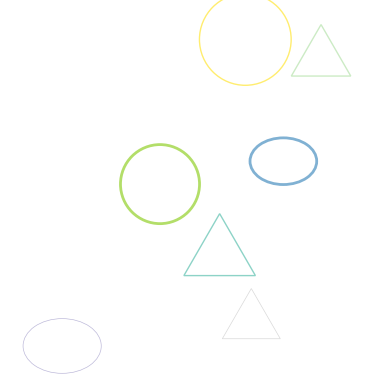[{"shape": "triangle", "thickness": 1, "radius": 0.54, "center": [0.57, 0.338]}, {"shape": "oval", "thickness": 0.5, "radius": 0.51, "center": [0.161, 0.101]}, {"shape": "oval", "thickness": 2, "radius": 0.43, "center": [0.736, 0.581]}, {"shape": "circle", "thickness": 2, "radius": 0.51, "center": [0.416, 0.522]}, {"shape": "triangle", "thickness": 0.5, "radius": 0.43, "center": [0.653, 0.164]}, {"shape": "triangle", "thickness": 1, "radius": 0.45, "center": [0.834, 0.847]}, {"shape": "circle", "thickness": 1, "radius": 0.6, "center": [0.637, 0.898]}]